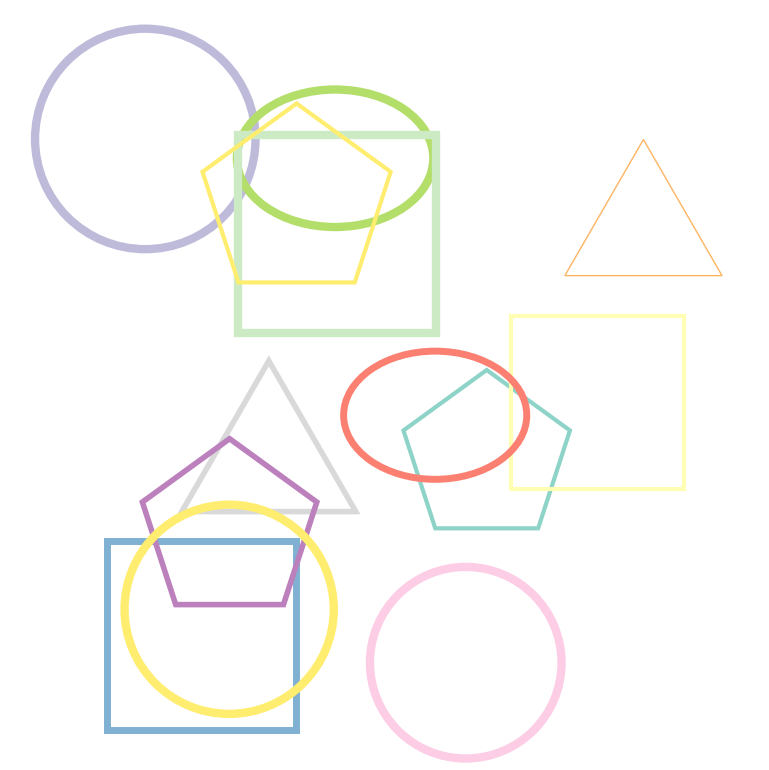[{"shape": "pentagon", "thickness": 1.5, "radius": 0.57, "center": [0.632, 0.406]}, {"shape": "square", "thickness": 1.5, "radius": 0.56, "center": [0.776, 0.478]}, {"shape": "circle", "thickness": 3, "radius": 0.72, "center": [0.189, 0.82]}, {"shape": "oval", "thickness": 2.5, "radius": 0.59, "center": [0.565, 0.461]}, {"shape": "square", "thickness": 2.5, "radius": 0.61, "center": [0.262, 0.175]}, {"shape": "triangle", "thickness": 0.5, "radius": 0.59, "center": [0.836, 0.701]}, {"shape": "oval", "thickness": 3, "radius": 0.64, "center": [0.435, 0.794]}, {"shape": "circle", "thickness": 3, "radius": 0.62, "center": [0.605, 0.139]}, {"shape": "triangle", "thickness": 2, "radius": 0.65, "center": [0.349, 0.401]}, {"shape": "pentagon", "thickness": 2, "radius": 0.6, "center": [0.298, 0.311]}, {"shape": "square", "thickness": 3, "radius": 0.64, "center": [0.438, 0.696]}, {"shape": "circle", "thickness": 3, "radius": 0.68, "center": [0.298, 0.209]}, {"shape": "pentagon", "thickness": 1.5, "radius": 0.64, "center": [0.385, 0.737]}]